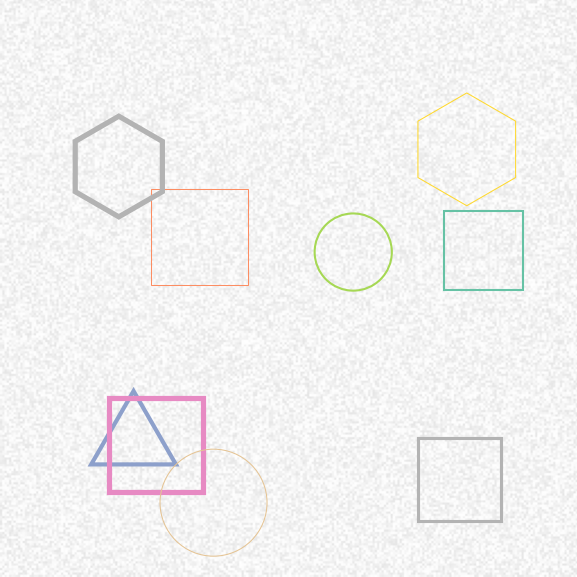[{"shape": "square", "thickness": 1, "radius": 0.34, "center": [0.837, 0.566]}, {"shape": "square", "thickness": 0.5, "radius": 0.42, "center": [0.346, 0.589]}, {"shape": "triangle", "thickness": 2, "radius": 0.42, "center": [0.231, 0.237]}, {"shape": "square", "thickness": 2.5, "radius": 0.41, "center": [0.27, 0.229]}, {"shape": "circle", "thickness": 1, "radius": 0.33, "center": [0.612, 0.563]}, {"shape": "hexagon", "thickness": 0.5, "radius": 0.49, "center": [0.808, 0.741]}, {"shape": "circle", "thickness": 0.5, "radius": 0.46, "center": [0.37, 0.129]}, {"shape": "square", "thickness": 1.5, "radius": 0.36, "center": [0.796, 0.169]}, {"shape": "hexagon", "thickness": 2.5, "radius": 0.44, "center": [0.206, 0.711]}]